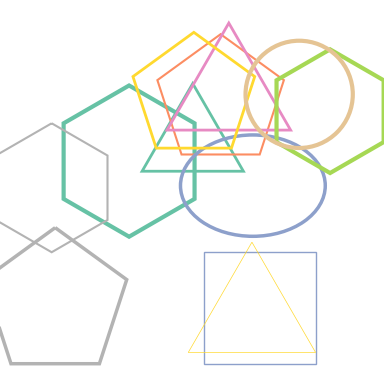[{"shape": "triangle", "thickness": 2, "radius": 0.76, "center": [0.501, 0.631]}, {"shape": "hexagon", "thickness": 3, "radius": 0.98, "center": [0.335, 0.582]}, {"shape": "pentagon", "thickness": 1.5, "radius": 0.86, "center": [0.573, 0.738]}, {"shape": "oval", "thickness": 2.5, "radius": 0.94, "center": [0.657, 0.518]}, {"shape": "square", "thickness": 1, "radius": 0.72, "center": [0.675, 0.199]}, {"shape": "triangle", "thickness": 2, "radius": 0.93, "center": [0.594, 0.755]}, {"shape": "hexagon", "thickness": 3, "radius": 0.8, "center": [0.857, 0.711]}, {"shape": "triangle", "thickness": 0.5, "radius": 0.95, "center": [0.654, 0.18]}, {"shape": "pentagon", "thickness": 2, "radius": 0.83, "center": [0.503, 0.75]}, {"shape": "circle", "thickness": 3, "radius": 0.7, "center": [0.777, 0.755]}, {"shape": "hexagon", "thickness": 1.5, "radius": 0.84, "center": [0.134, 0.512]}, {"shape": "pentagon", "thickness": 2.5, "radius": 0.98, "center": [0.143, 0.213]}]